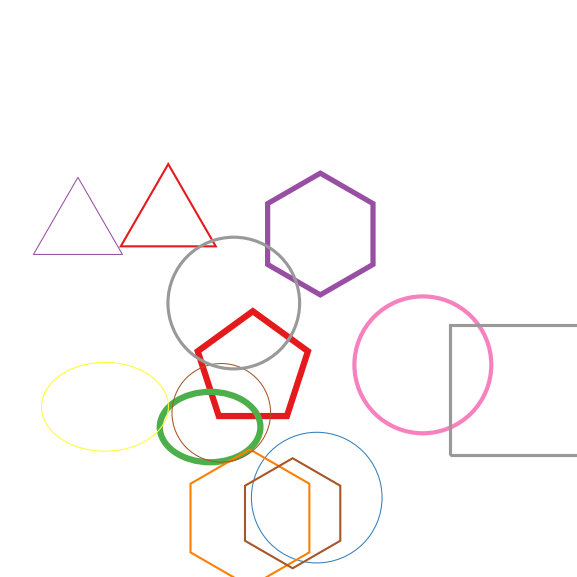[{"shape": "pentagon", "thickness": 3, "radius": 0.5, "center": [0.438, 0.36]}, {"shape": "triangle", "thickness": 1, "radius": 0.47, "center": [0.291, 0.62]}, {"shape": "circle", "thickness": 0.5, "radius": 0.57, "center": [0.548, 0.137]}, {"shape": "oval", "thickness": 3, "radius": 0.44, "center": [0.364, 0.26]}, {"shape": "triangle", "thickness": 0.5, "radius": 0.44, "center": [0.135, 0.603]}, {"shape": "hexagon", "thickness": 2.5, "radius": 0.53, "center": [0.555, 0.594]}, {"shape": "hexagon", "thickness": 1, "radius": 0.59, "center": [0.433, 0.102]}, {"shape": "oval", "thickness": 0.5, "radius": 0.55, "center": [0.182, 0.295]}, {"shape": "hexagon", "thickness": 1, "radius": 0.48, "center": [0.507, 0.11]}, {"shape": "circle", "thickness": 0.5, "radius": 0.43, "center": [0.383, 0.284]}, {"shape": "circle", "thickness": 2, "radius": 0.59, "center": [0.732, 0.367]}, {"shape": "circle", "thickness": 1.5, "radius": 0.57, "center": [0.405, 0.474]}, {"shape": "square", "thickness": 1.5, "radius": 0.56, "center": [0.892, 0.324]}]